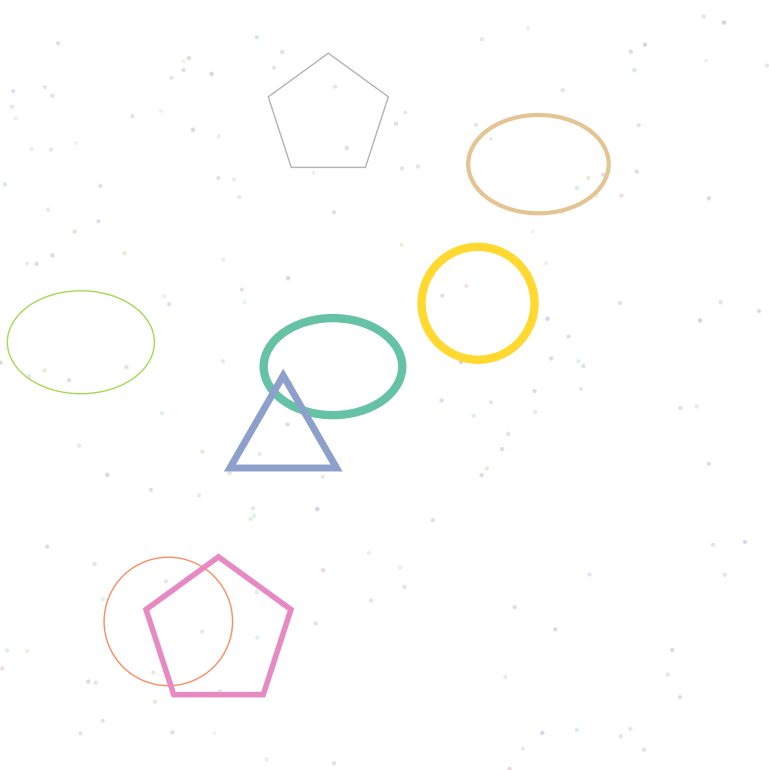[{"shape": "oval", "thickness": 3, "radius": 0.45, "center": [0.432, 0.524]}, {"shape": "circle", "thickness": 0.5, "radius": 0.42, "center": [0.219, 0.193]}, {"shape": "triangle", "thickness": 2.5, "radius": 0.4, "center": [0.368, 0.432]}, {"shape": "pentagon", "thickness": 2, "radius": 0.49, "center": [0.284, 0.178]}, {"shape": "oval", "thickness": 0.5, "radius": 0.48, "center": [0.105, 0.556]}, {"shape": "circle", "thickness": 3, "radius": 0.37, "center": [0.621, 0.606]}, {"shape": "oval", "thickness": 1.5, "radius": 0.46, "center": [0.699, 0.787]}, {"shape": "pentagon", "thickness": 0.5, "radius": 0.41, "center": [0.426, 0.849]}]